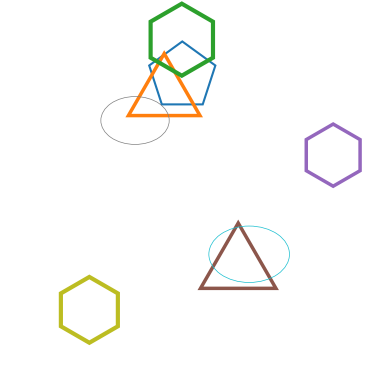[{"shape": "pentagon", "thickness": 1.5, "radius": 0.45, "center": [0.473, 0.802]}, {"shape": "triangle", "thickness": 2.5, "radius": 0.54, "center": [0.426, 0.753]}, {"shape": "hexagon", "thickness": 3, "radius": 0.47, "center": [0.472, 0.897]}, {"shape": "hexagon", "thickness": 2.5, "radius": 0.4, "center": [0.865, 0.597]}, {"shape": "triangle", "thickness": 2.5, "radius": 0.57, "center": [0.619, 0.308]}, {"shape": "oval", "thickness": 0.5, "radius": 0.44, "center": [0.351, 0.687]}, {"shape": "hexagon", "thickness": 3, "radius": 0.43, "center": [0.232, 0.195]}, {"shape": "oval", "thickness": 0.5, "radius": 0.52, "center": [0.647, 0.34]}]